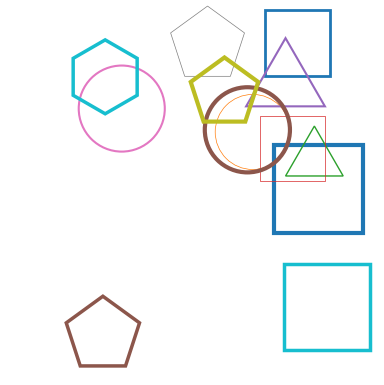[{"shape": "square", "thickness": 2, "radius": 0.43, "center": [0.772, 0.888]}, {"shape": "square", "thickness": 3, "radius": 0.57, "center": [0.828, 0.509]}, {"shape": "circle", "thickness": 0.5, "radius": 0.49, "center": [0.656, 0.657]}, {"shape": "triangle", "thickness": 1, "radius": 0.43, "center": [0.817, 0.586]}, {"shape": "square", "thickness": 0.5, "radius": 0.42, "center": [0.759, 0.613]}, {"shape": "triangle", "thickness": 1.5, "radius": 0.59, "center": [0.742, 0.783]}, {"shape": "pentagon", "thickness": 2.5, "radius": 0.5, "center": [0.267, 0.13]}, {"shape": "circle", "thickness": 3, "radius": 0.55, "center": [0.643, 0.663]}, {"shape": "circle", "thickness": 1.5, "radius": 0.56, "center": [0.316, 0.718]}, {"shape": "pentagon", "thickness": 0.5, "radius": 0.5, "center": [0.539, 0.883]}, {"shape": "pentagon", "thickness": 3, "radius": 0.46, "center": [0.583, 0.759]}, {"shape": "square", "thickness": 2.5, "radius": 0.56, "center": [0.849, 0.203]}, {"shape": "hexagon", "thickness": 2.5, "radius": 0.48, "center": [0.273, 0.8]}]